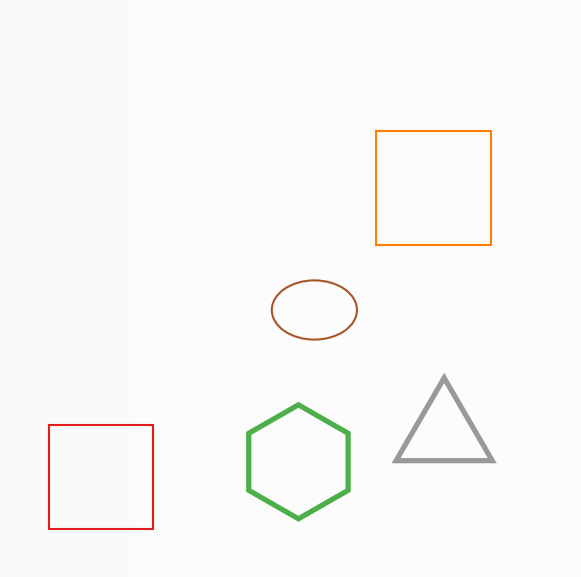[{"shape": "square", "thickness": 1, "radius": 0.45, "center": [0.173, 0.173]}, {"shape": "hexagon", "thickness": 2.5, "radius": 0.49, "center": [0.513, 0.199]}, {"shape": "square", "thickness": 1, "radius": 0.49, "center": [0.745, 0.674]}, {"shape": "oval", "thickness": 1, "radius": 0.37, "center": [0.541, 0.462]}, {"shape": "triangle", "thickness": 2.5, "radius": 0.48, "center": [0.764, 0.249]}]